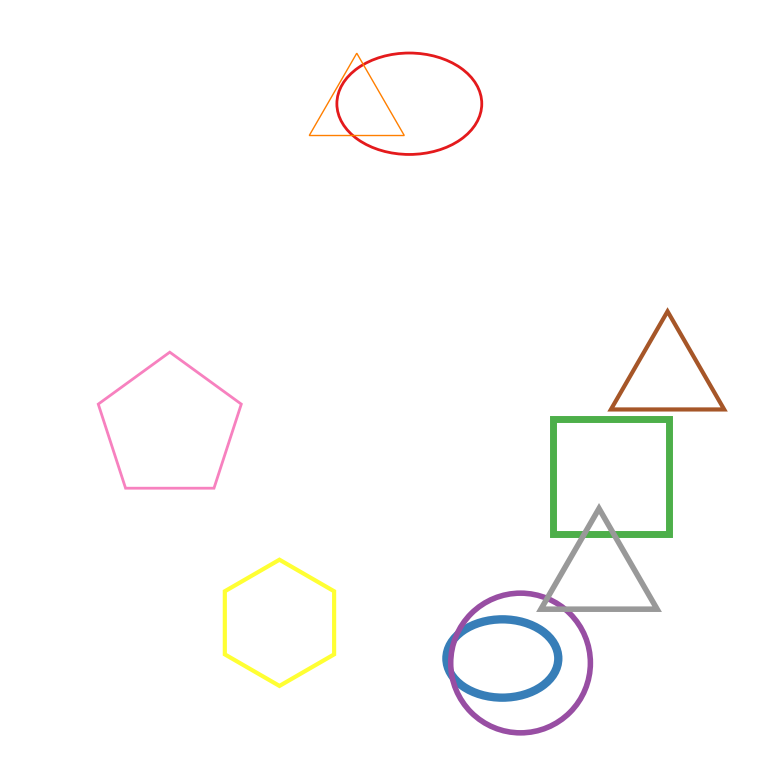[{"shape": "oval", "thickness": 1, "radius": 0.47, "center": [0.532, 0.865]}, {"shape": "oval", "thickness": 3, "radius": 0.36, "center": [0.652, 0.145]}, {"shape": "square", "thickness": 2.5, "radius": 0.38, "center": [0.793, 0.381]}, {"shape": "circle", "thickness": 2, "radius": 0.45, "center": [0.676, 0.139]}, {"shape": "triangle", "thickness": 0.5, "radius": 0.36, "center": [0.463, 0.86]}, {"shape": "hexagon", "thickness": 1.5, "radius": 0.41, "center": [0.363, 0.191]}, {"shape": "triangle", "thickness": 1.5, "radius": 0.42, "center": [0.867, 0.511]}, {"shape": "pentagon", "thickness": 1, "radius": 0.49, "center": [0.22, 0.445]}, {"shape": "triangle", "thickness": 2, "radius": 0.44, "center": [0.778, 0.252]}]